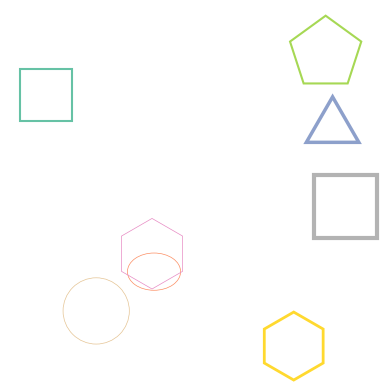[{"shape": "square", "thickness": 1.5, "radius": 0.34, "center": [0.12, 0.753]}, {"shape": "oval", "thickness": 0.5, "radius": 0.35, "center": [0.4, 0.294]}, {"shape": "triangle", "thickness": 2.5, "radius": 0.39, "center": [0.864, 0.67]}, {"shape": "hexagon", "thickness": 0.5, "radius": 0.46, "center": [0.395, 0.341]}, {"shape": "pentagon", "thickness": 1.5, "radius": 0.49, "center": [0.846, 0.862]}, {"shape": "hexagon", "thickness": 2, "radius": 0.44, "center": [0.763, 0.101]}, {"shape": "circle", "thickness": 0.5, "radius": 0.43, "center": [0.25, 0.192]}, {"shape": "square", "thickness": 3, "radius": 0.41, "center": [0.898, 0.463]}]